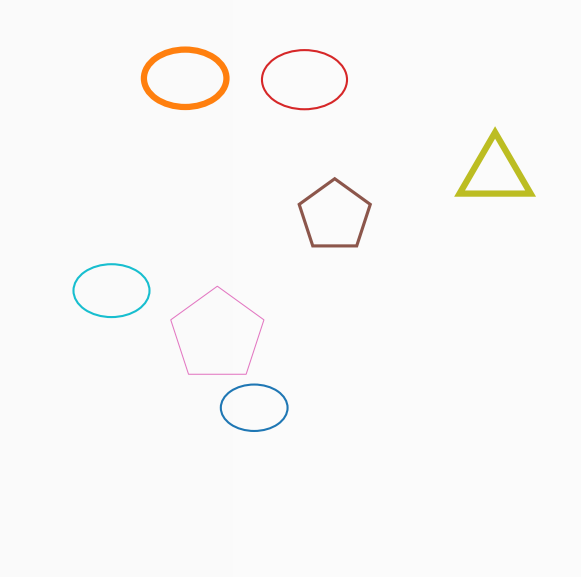[{"shape": "oval", "thickness": 1, "radius": 0.29, "center": [0.437, 0.293]}, {"shape": "oval", "thickness": 3, "radius": 0.36, "center": [0.319, 0.864]}, {"shape": "oval", "thickness": 1, "radius": 0.37, "center": [0.524, 0.861]}, {"shape": "pentagon", "thickness": 1.5, "radius": 0.32, "center": [0.576, 0.625]}, {"shape": "pentagon", "thickness": 0.5, "radius": 0.42, "center": [0.374, 0.419]}, {"shape": "triangle", "thickness": 3, "radius": 0.35, "center": [0.852, 0.699]}, {"shape": "oval", "thickness": 1, "radius": 0.33, "center": [0.192, 0.496]}]